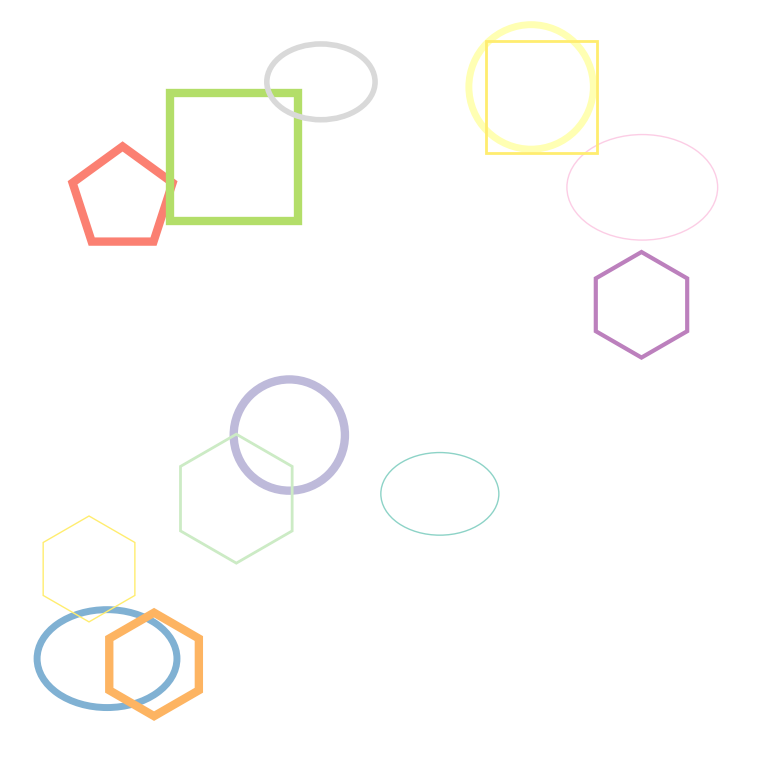[{"shape": "oval", "thickness": 0.5, "radius": 0.38, "center": [0.571, 0.359]}, {"shape": "circle", "thickness": 2.5, "radius": 0.4, "center": [0.69, 0.887]}, {"shape": "circle", "thickness": 3, "radius": 0.36, "center": [0.376, 0.435]}, {"shape": "pentagon", "thickness": 3, "radius": 0.34, "center": [0.159, 0.742]}, {"shape": "oval", "thickness": 2.5, "radius": 0.45, "center": [0.139, 0.145]}, {"shape": "hexagon", "thickness": 3, "radius": 0.34, "center": [0.2, 0.137]}, {"shape": "square", "thickness": 3, "radius": 0.41, "center": [0.304, 0.796]}, {"shape": "oval", "thickness": 0.5, "radius": 0.49, "center": [0.834, 0.757]}, {"shape": "oval", "thickness": 2, "radius": 0.35, "center": [0.417, 0.894]}, {"shape": "hexagon", "thickness": 1.5, "radius": 0.34, "center": [0.833, 0.604]}, {"shape": "hexagon", "thickness": 1, "radius": 0.42, "center": [0.307, 0.352]}, {"shape": "hexagon", "thickness": 0.5, "radius": 0.34, "center": [0.116, 0.261]}, {"shape": "square", "thickness": 1, "radius": 0.36, "center": [0.704, 0.874]}]